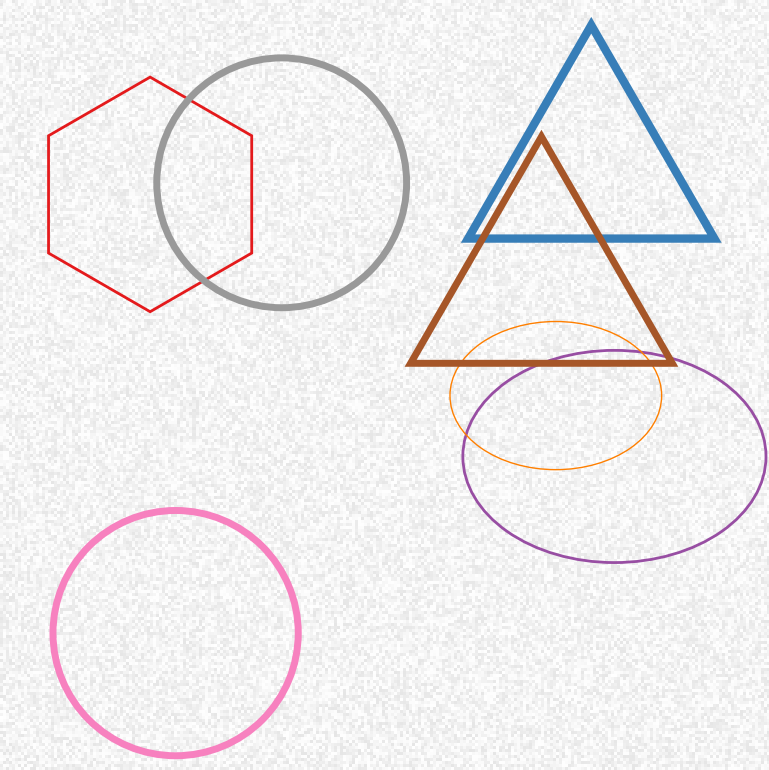[{"shape": "hexagon", "thickness": 1, "radius": 0.76, "center": [0.195, 0.748]}, {"shape": "triangle", "thickness": 3, "radius": 0.92, "center": [0.768, 0.783]}, {"shape": "oval", "thickness": 1, "radius": 0.98, "center": [0.798, 0.407]}, {"shape": "oval", "thickness": 0.5, "radius": 0.69, "center": [0.722, 0.486]}, {"shape": "triangle", "thickness": 2.5, "radius": 0.98, "center": [0.703, 0.626]}, {"shape": "circle", "thickness": 2.5, "radius": 0.8, "center": [0.228, 0.178]}, {"shape": "circle", "thickness": 2.5, "radius": 0.81, "center": [0.366, 0.763]}]